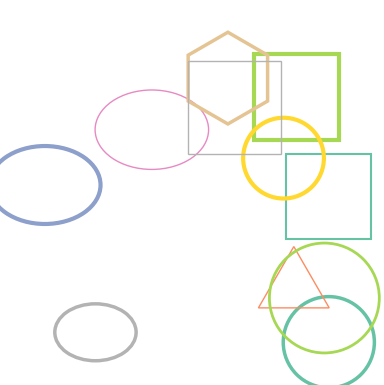[{"shape": "circle", "thickness": 2.5, "radius": 0.59, "center": [0.854, 0.111]}, {"shape": "square", "thickness": 1.5, "radius": 0.55, "center": [0.852, 0.49]}, {"shape": "triangle", "thickness": 1, "radius": 0.53, "center": [0.763, 0.253]}, {"shape": "oval", "thickness": 3, "radius": 0.72, "center": [0.116, 0.519]}, {"shape": "oval", "thickness": 1, "radius": 0.74, "center": [0.394, 0.663]}, {"shape": "square", "thickness": 3, "radius": 0.56, "center": [0.77, 0.748]}, {"shape": "circle", "thickness": 2, "radius": 0.71, "center": [0.843, 0.226]}, {"shape": "circle", "thickness": 3, "radius": 0.52, "center": [0.736, 0.589]}, {"shape": "hexagon", "thickness": 2.5, "radius": 0.6, "center": [0.592, 0.797]}, {"shape": "square", "thickness": 1, "radius": 0.61, "center": [0.608, 0.721]}, {"shape": "oval", "thickness": 2.5, "radius": 0.53, "center": [0.248, 0.137]}]